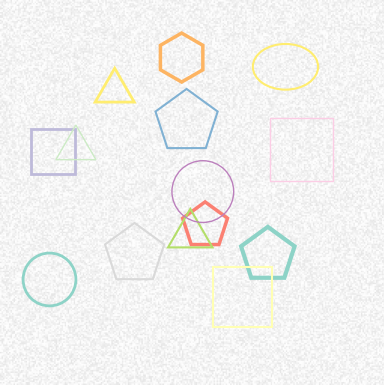[{"shape": "circle", "thickness": 2, "radius": 0.34, "center": [0.129, 0.274]}, {"shape": "pentagon", "thickness": 3, "radius": 0.37, "center": [0.696, 0.338]}, {"shape": "square", "thickness": 1.5, "radius": 0.39, "center": [0.63, 0.229]}, {"shape": "square", "thickness": 2, "radius": 0.29, "center": [0.138, 0.606]}, {"shape": "pentagon", "thickness": 2.5, "radius": 0.31, "center": [0.533, 0.414]}, {"shape": "pentagon", "thickness": 1.5, "radius": 0.42, "center": [0.485, 0.684]}, {"shape": "hexagon", "thickness": 2.5, "radius": 0.32, "center": [0.472, 0.851]}, {"shape": "triangle", "thickness": 1.5, "radius": 0.33, "center": [0.494, 0.391]}, {"shape": "square", "thickness": 1, "radius": 0.41, "center": [0.784, 0.611]}, {"shape": "pentagon", "thickness": 1.5, "radius": 0.4, "center": [0.35, 0.34]}, {"shape": "circle", "thickness": 1, "radius": 0.4, "center": [0.527, 0.502]}, {"shape": "triangle", "thickness": 1, "radius": 0.3, "center": [0.197, 0.615]}, {"shape": "oval", "thickness": 1.5, "radius": 0.42, "center": [0.741, 0.827]}, {"shape": "triangle", "thickness": 2, "radius": 0.29, "center": [0.298, 0.764]}]